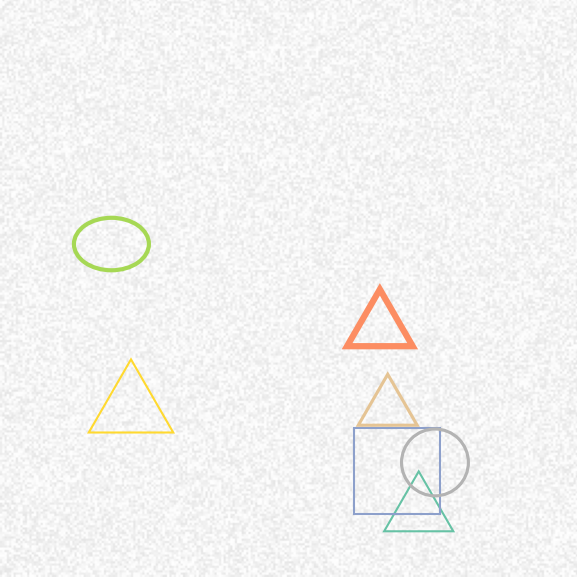[{"shape": "triangle", "thickness": 1, "radius": 0.35, "center": [0.725, 0.114]}, {"shape": "triangle", "thickness": 3, "radius": 0.33, "center": [0.658, 0.432]}, {"shape": "square", "thickness": 1, "radius": 0.37, "center": [0.688, 0.184]}, {"shape": "oval", "thickness": 2, "radius": 0.32, "center": [0.193, 0.577]}, {"shape": "triangle", "thickness": 1, "radius": 0.42, "center": [0.227, 0.292]}, {"shape": "triangle", "thickness": 1.5, "radius": 0.29, "center": [0.671, 0.292]}, {"shape": "circle", "thickness": 1.5, "radius": 0.29, "center": [0.753, 0.198]}]